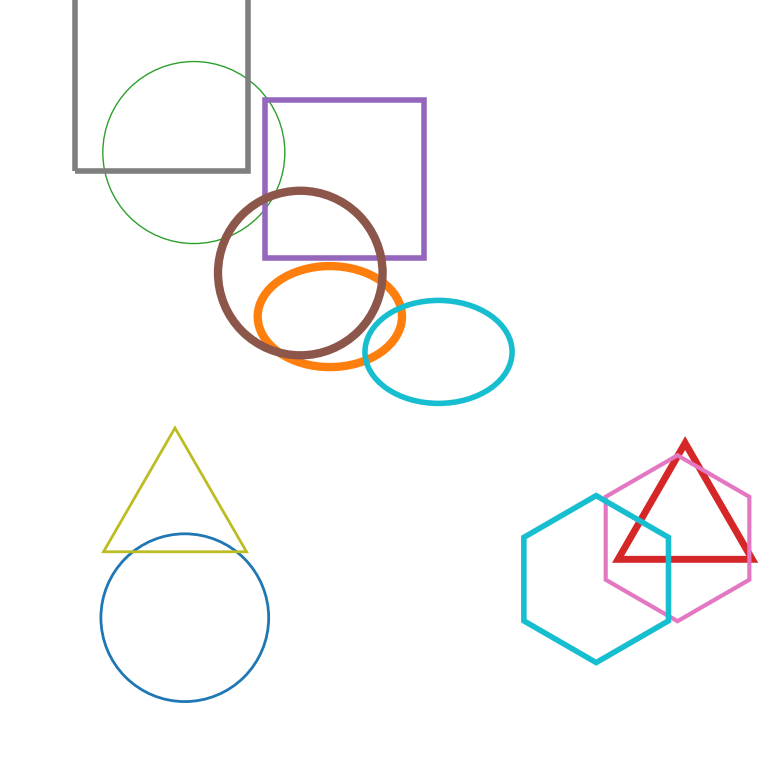[{"shape": "circle", "thickness": 1, "radius": 0.54, "center": [0.24, 0.198]}, {"shape": "oval", "thickness": 3, "radius": 0.47, "center": [0.428, 0.589]}, {"shape": "circle", "thickness": 0.5, "radius": 0.59, "center": [0.252, 0.802]}, {"shape": "triangle", "thickness": 2.5, "radius": 0.5, "center": [0.89, 0.324]}, {"shape": "square", "thickness": 2, "radius": 0.51, "center": [0.448, 0.768]}, {"shape": "circle", "thickness": 3, "radius": 0.53, "center": [0.39, 0.645]}, {"shape": "hexagon", "thickness": 1.5, "radius": 0.54, "center": [0.88, 0.301]}, {"shape": "square", "thickness": 2, "radius": 0.56, "center": [0.21, 0.891]}, {"shape": "triangle", "thickness": 1, "radius": 0.54, "center": [0.227, 0.337]}, {"shape": "oval", "thickness": 2, "radius": 0.48, "center": [0.57, 0.543]}, {"shape": "hexagon", "thickness": 2, "radius": 0.54, "center": [0.774, 0.248]}]